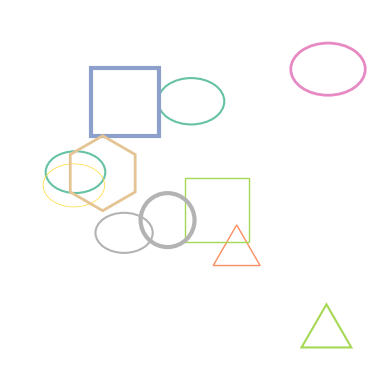[{"shape": "oval", "thickness": 1.5, "radius": 0.39, "center": [0.196, 0.553]}, {"shape": "oval", "thickness": 1.5, "radius": 0.43, "center": [0.497, 0.737]}, {"shape": "triangle", "thickness": 1, "radius": 0.35, "center": [0.615, 0.345]}, {"shape": "square", "thickness": 3, "radius": 0.44, "center": [0.324, 0.735]}, {"shape": "oval", "thickness": 2, "radius": 0.48, "center": [0.852, 0.82]}, {"shape": "square", "thickness": 1, "radius": 0.42, "center": [0.564, 0.454]}, {"shape": "triangle", "thickness": 1.5, "radius": 0.37, "center": [0.848, 0.135]}, {"shape": "oval", "thickness": 0.5, "radius": 0.4, "center": [0.192, 0.519]}, {"shape": "hexagon", "thickness": 2, "radius": 0.49, "center": [0.267, 0.55]}, {"shape": "oval", "thickness": 1.5, "radius": 0.37, "center": [0.322, 0.395]}, {"shape": "circle", "thickness": 3, "radius": 0.35, "center": [0.435, 0.428]}]